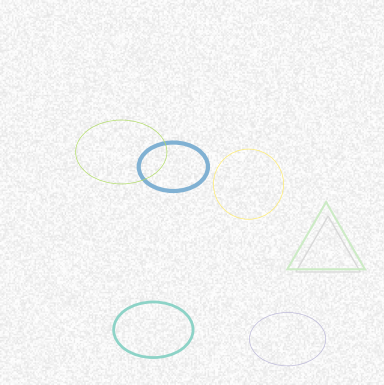[{"shape": "oval", "thickness": 2, "radius": 0.52, "center": [0.398, 0.143]}, {"shape": "oval", "thickness": 0.5, "radius": 0.5, "center": [0.747, 0.119]}, {"shape": "oval", "thickness": 3, "radius": 0.45, "center": [0.45, 0.567]}, {"shape": "oval", "thickness": 0.5, "radius": 0.59, "center": [0.315, 0.605]}, {"shape": "triangle", "thickness": 1, "radius": 0.48, "center": [0.852, 0.342]}, {"shape": "triangle", "thickness": 1.5, "radius": 0.58, "center": [0.847, 0.359]}, {"shape": "circle", "thickness": 0.5, "radius": 0.46, "center": [0.646, 0.522]}]